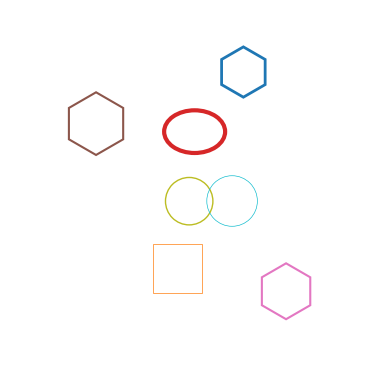[{"shape": "hexagon", "thickness": 2, "radius": 0.33, "center": [0.632, 0.813]}, {"shape": "square", "thickness": 0.5, "radius": 0.32, "center": [0.462, 0.303]}, {"shape": "oval", "thickness": 3, "radius": 0.4, "center": [0.506, 0.658]}, {"shape": "hexagon", "thickness": 1.5, "radius": 0.41, "center": [0.249, 0.679]}, {"shape": "hexagon", "thickness": 1.5, "radius": 0.36, "center": [0.743, 0.243]}, {"shape": "circle", "thickness": 1, "radius": 0.31, "center": [0.491, 0.477]}, {"shape": "circle", "thickness": 0.5, "radius": 0.33, "center": [0.603, 0.478]}]